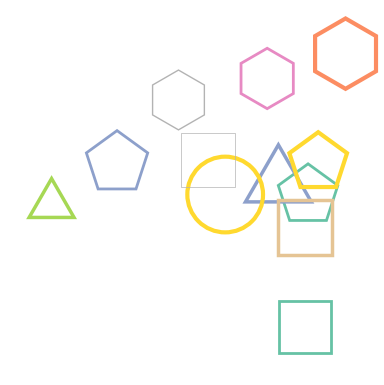[{"shape": "pentagon", "thickness": 2, "radius": 0.41, "center": [0.8, 0.493]}, {"shape": "square", "thickness": 2, "radius": 0.33, "center": [0.793, 0.151]}, {"shape": "hexagon", "thickness": 3, "radius": 0.46, "center": [0.898, 0.861]}, {"shape": "triangle", "thickness": 2.5, "radius": 0.49, "center": [0.723, 0.525]}, {"shape": "pentagon", "thickness": 2, "radius": 0.42, "center": [0.304, 0.577]}, {"shape": "hexagon", "thickness": 2, "radius": 0.39, "center": [0.694, 0.796]}, {"shape": "triangle", "thickness": 2.5, "radius": 0.34, "center": [0.134, 0.469]}, {"shape": "circle", "thickness": 3, "radius": 0.49, "center": [0.585, 0.495]}, {"shape": "pentagon", "thickness": 3, "radius": 0.39, "center": [0.827, 0.578]}, {"shape": "square", "thickness": 2.5, "radius": 0.35, "center": [0.792, 0.409]}, {"shape": "hexagon", "thickness": 1, "radius": 0.39, "center": [0.464, 0.74]}, {"shape": "square", "thickness": 0.5, "radius": 0.35, "center": [0.54, 0.584]}]